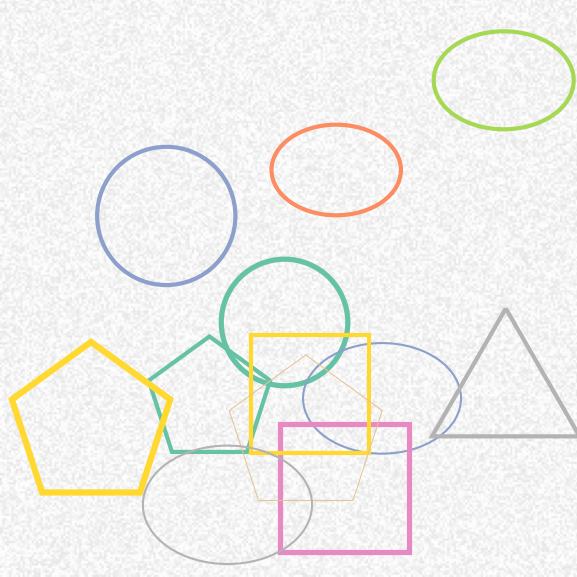[{"shape": "pentagon", "thickness": 2, "radius": 0.55, "center": [0.363, 0.306]}, {"shape": "circle", "thickness": 2.5, "radius": 0.55, "center": [0.493, 0.441]}, {"shape": "oval", "thickness": 2, "radius": 0.56, "center": [0.582, 0.705]}, {"shape": "oval", "thickness": 1, "radius": 0.68, "center": [0.662, 0.309]}, {"shape": "circle", "thickness": 2, "radius": 0.6, "center": [0.288, 0.625]}, {"shape": "square", "thickness": 2.5, "radius": 0.56, "center": [0.596, 0.154]}, {"shape": "oval", "thickness": 2, "radius": 0.61, "center": [0.872, 0.86]}, {"shape": "square", "thickness": 2, "radius": 0.51, "center": [0.537, 0.317]}, {"shape": "pentagon", "thickness": 3, "radius": 0.72, "center": [0.158, 0.263]}, {"shape": "pentagon", "thickness": 0.5, "radius": 0.7, "center": [0.529, 0.245]}, {"shape": "oval", "thickness": 1, "radius": 0.73, "center": [0.394, 0.125]}, {"shape": "triangle", "thickness": 2, "radius": 0.74, "center": [0.876, 0.317]}]